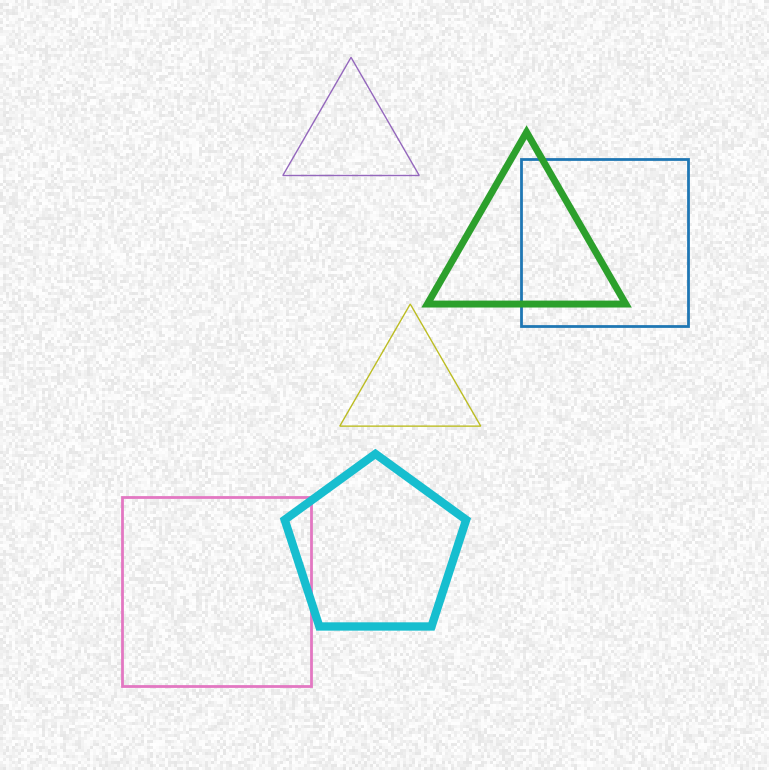[{"shape": "square", "thickness": 1, "radius": 0.54, "center": [0.785, 0.685]}, {"shape": "triangle", "thickness": 2.5, "radius": 0.74, "center": [0.684, 0.68]}, {"shape": "triangle", "thickness": 0.5, "radius": 0.51, "center": [0.456, 0.823]}, {"shape": "square", "thickness": 1, "radius": 0.61, "center": [0.281, 0.232]}, {"shape": "triangle", "thickness": 0.5, "radius": 0.53, "center": [0.533, 0.499]}, {"shape": "pentagon", "thickness": 3, "radius": 0.62, "center": [0.488, 0.287]}]